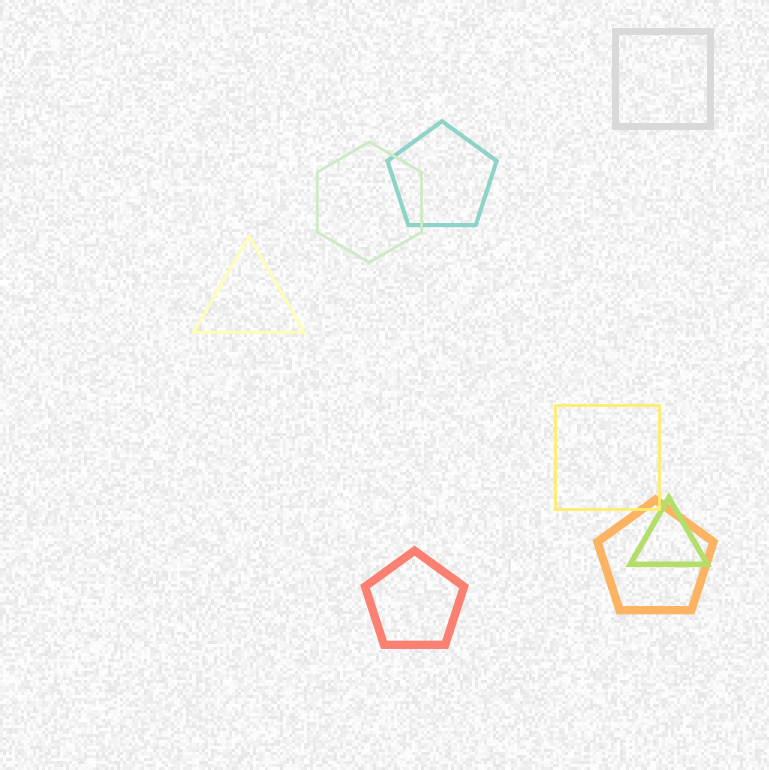[{"shape": "pentagon", "thickness": 1.5, "radius": 0.37, "center": [0.574, 0.768]}, {"shape": "triangle", "thickness": 1, "radius": 0.42, "center": [0.323, 0.61]}, {"shape": "pentagon", "thickness": 3, "radius": 0.34, "center": [0.538, 0.217]}, {"shape": "pentagon", "thickness": 3, "radius": 0.4, "center": [0.851, 0.272]}, {"shape": "triangle", "thickness": 2, "radius": 0.29, "center": [0.869, 0.296]}, {"shape": "square", "thickness": 2.5, "radius": 0.31, "center": [0.86, 0.898]}, {"shape": "hexagon", "thickness": 1, "radius": 0.39, "center": [0.48, 0.737]}, {"shape": "square", "thickness": 1, "radius": 0.34, "center": [0.788, 0.407]}]